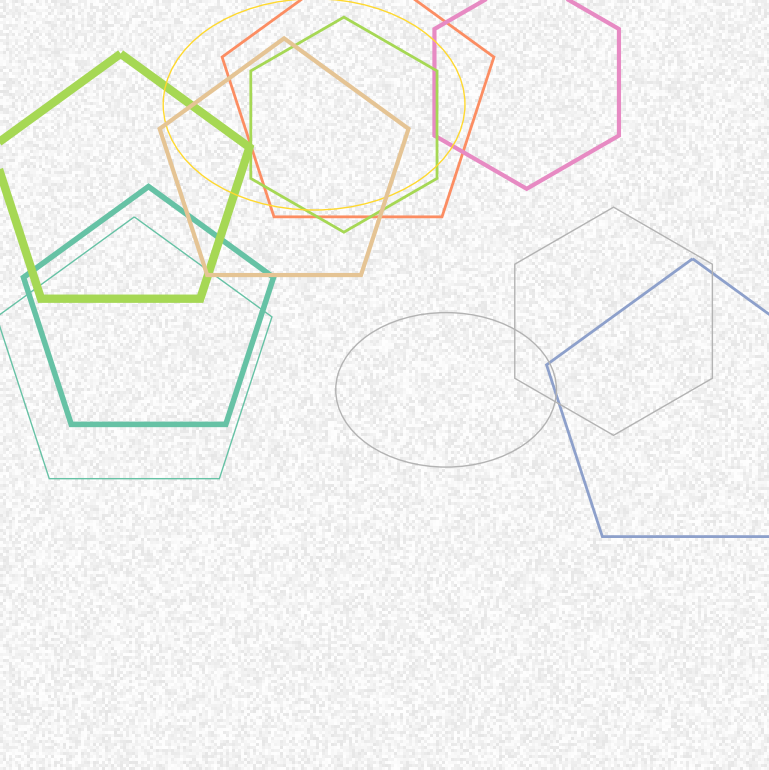[{"shape": "pentagon", "thickness": 0.5, "radius": 0.94, "center": [0.174, 0.53]}, {"shape": "pentagon", "thickness": 2, "radius": 0.85, "center": [0.193, 0.587]}, {"shape": "pentagon", "thickness": 1, "radius": 0.93, "center": [0.465, 0.869]}, {"shape": "pentagon", "thickness": 1, "radius": 1.0, "center": [0.9, 0.465]}, {"shape": "hexagon", "thickness": 1.5, "radius": 0.69, "center": [0.684, 0.893]}, {"shape": "pentagon", "thickness": 3, "radius": 0.88, "center": [0.157, 0.754]}, {"shape": "hexagon", "thickness": 1, "radius": 0.7, "center": [0.447, 0.838]}, {"shape": "oval", "thickness": 0.5, "radius": 0.98, "center": [0.408, 0.864]}, {"shape": "pentagon", "thickness": 1.5, "radius": 0.85, "center": [0.369, 0.78]}, {"shape": "oval", "thickness": 0.5, "radius": 0.72, "center": [0.579, 0.494]}, {"shape": "hexagon", "thickness": 0.5, "radius": 0.74, "center": [0.797, 0.583]}]